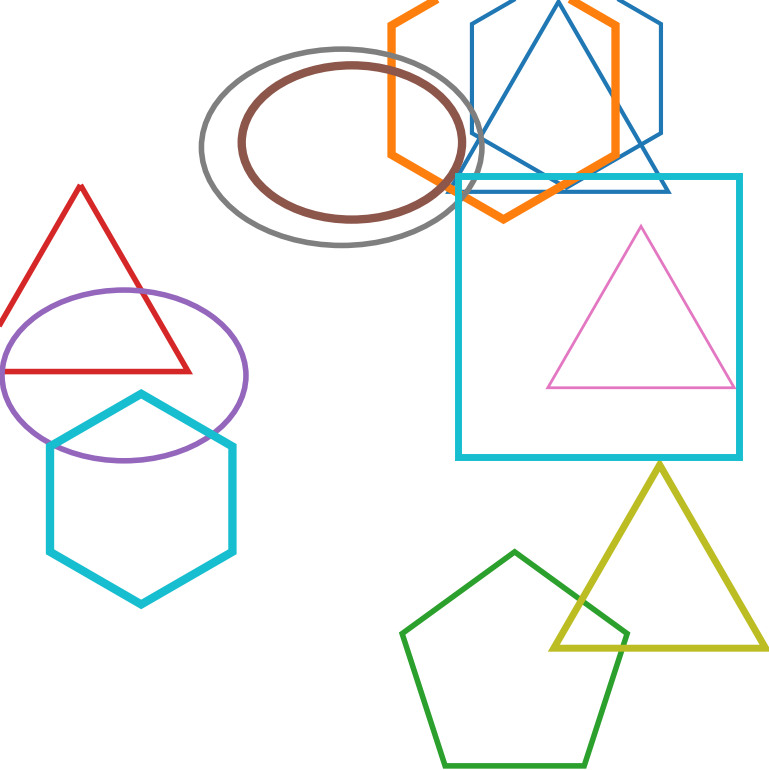[{"shape": "triangle", "thickness": 1.5, "radius": 0.82, "center": [0.725, 0.833]}, {"shape": "hexagon", "thickness": 1.5, "radius": 0.71, "center": [0.736, 0.898]}, {"shape": "hexagon", "thickness": 3, "radius": 0.84, "center": [0.654, 0.883]}, {"shape": "pentagon", "thickness": 2, "radius": 0.77, "center": [0.668, 0.13]}, {"shape": "triangle", "thickness": 2, "radius": 0.81, "center": [0.104, 0.598]}, {"shape": "oval", "thickness": 2, "radius": 0.79, "center": [0.161, 0.512]}, {"shape": "oval", "thickness": 3, "radius": 0.72, "center": [0.457, 0.815]}, {"shape": "triangle", "thickness": 1, "radius": 0.7, "center": [0.832, 0.566]}, {"shape": "oval", "thickness": 2, "radius": 0.91, "center": [0.444, 0.809]}, {"shape": "triangle", "thickness": 2.5, "radius": 0.79, "center": [0.857, 0.238]}, {"shape": "hexagon", "thickness": 3, "radius": 0.68, "center": [0.183, 0.352]}, {"shape": "square", "thickness": 2.5, "radius": 0.91, "center": [0.777, 0.589]}]